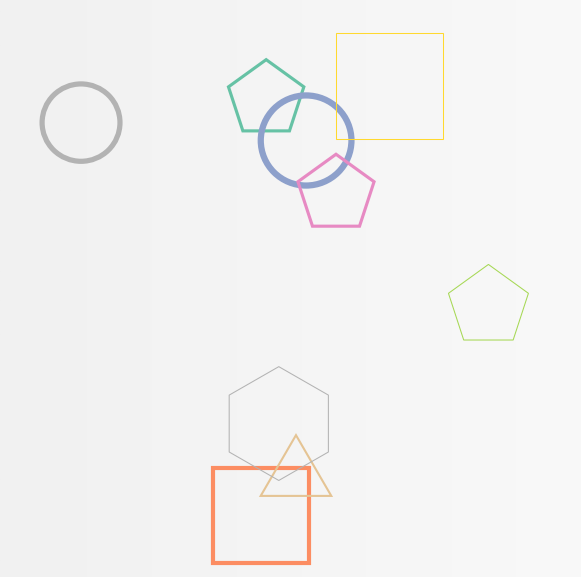[{"shape": "pentagon", "thickness": 1.5, "radius": 0.34, "center": [0.458, 0.828]}, {"shape": "square", "thickness": 2, "radius": 0.41, "center": [0.449, 0.106]}, {"shape": "circle", "thickness": 3, "radius": 0.39, "center": [0.527, 0.756]}, {"shape": "pentagon", "thickness": 1.5, "radius": 0.34, "center": [0.578, 0.663]}, {"shape": "pentagon", "thickness": 0.5, "radius": 0.36, "center": [0.84, 0.469]}, {"shape": "square", "thickness": 0.5, "radius": 0.46, "center": [0.67, 0.85]}, {"shape": "triangle", "thickness": 1, "radius": 0.35, "center": [0.509, 0.175]}, {"shape": "circle", "thickness": 2.5, "radius": 0.33, "center": [0.139, 0.787]}, {"shape": "hexagon", "thickness": 0.5, "radius": 0.49, "center": [0.48, 0.266]}]